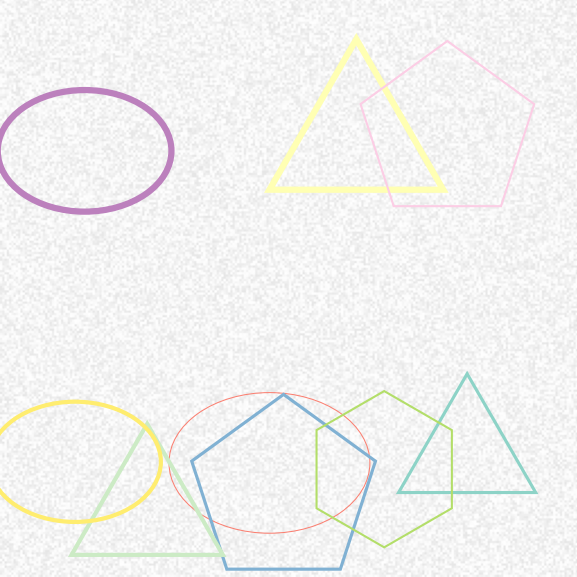[{"shape": "triangle", "thickness": 1.5, "radius": 0.69, "center": [0.809, 0.215]}, {"shape": "triangle", "thickness": 3, "radius": 0.87, "center": [0.617, 0.758]}, {"shape": "oval", "thickness": 0.5, "radius": 0.87, "center": [0.467, 0.198]}, {"shape": "pentagon", "thickness": 1.5, "radius": 0.84, "center": [0.491, 0.149]}, {"shape": "hexagon", "thickness": 1, "radius": 0.68, "center": [0.665, 0.187]}, {"shape": "pentagon", "thickness": 1, "radius": 0.79, "center": [0.775, 0.77]}, {"shape": "oval", "thickness": 3, "radius": 0.75, "center": [0.146, 0.738]}, {"shape": "triangle", "thickness": 2, "radius": 0.76, "center": [0.255, 0.114]}, {"shape": "oval", "thickness": 2, "radius": 0.74, "center": [0.13, 0.199]}]